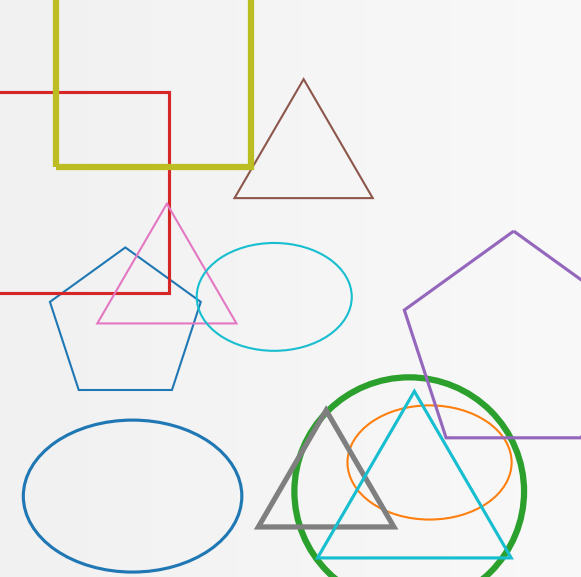[{"shape": "pentagon", "thickness": 1, "radius": 0.68, "center": [0.216, 0.434]}, {"shape": "oval", "thickness": 1.5, "radius": 0.94, "center": [0.228, 0.14]}, {"shape": "oval", "thickness": 1, "radius": 0.71, "center": [0.739, 0.198]}, {"shape": "circle", "thickness": 3, "radius": 0.99, "center": [0.704, 0.148]}, {"shape": "square", "thickness": 1.5, "radius": 0.87, "center": [0.118, 0.666]}, {"shape": "pentagon", "thickness": 1.5, "radius": 0.99, "center": [0.884, 0.401]}, {"shape": "triangle", "thickness": 1, "radius": 0.69, "center": [0.522, 0.725]}, {"shape": "triangle", "thickness": 1, "radius": 0.69, "center": [0.287, 0.508]}, {"shape": "triangle", "thickness": 2.5, "radius": 0.67, "center": [0.561, 0.154]}, {"shape": "square", "thickness": 3, "radius": 0.84, "center": [0.264, 0.878]}, {"shape": "oval", "thickness": 1, "radius": 0.67, "center": [0.472, 0.485]}, {"shape": "triangle", "thickness": 1.5, "radius": 0.96, "center": [0.713, 0.129]}]